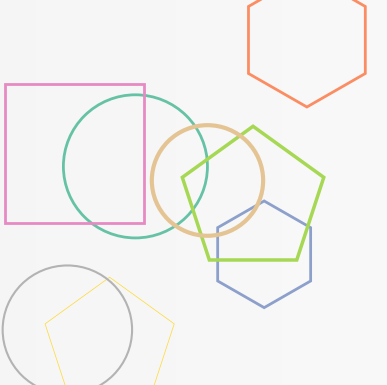[{"shape": "circle", "thickness": 2, "radius": 0.93, "center": [0.349, 0.568]}, {"shape": "hexagon", "thickness": 2, "radius": 0.87, "center": [0.792, 0.896]}, {"shape": "hexagon", "thickness": 2, "radius": 0.69, "center": [0.682, 0.339]}, {"shape": "square", "thickness": 2, "radius": 0.9, "center": [0.192, 0.602]}, {"shape": "pentagon", "thickness": 2.5, "radius": 0.96, "center": [0.653, 0.48]}, {"shape": "pentagon", "thickness": 0.5, "radius": 0.88, "center": [0.283, 0.105]}, {"shape": "circle", "thickness": 3, "radius": 0.72, "center": [0.535, 0.531]}, {"shape": "circle", "thickness": 1.5, "radius": 0.84, "center": [0.174, 0.143]}]